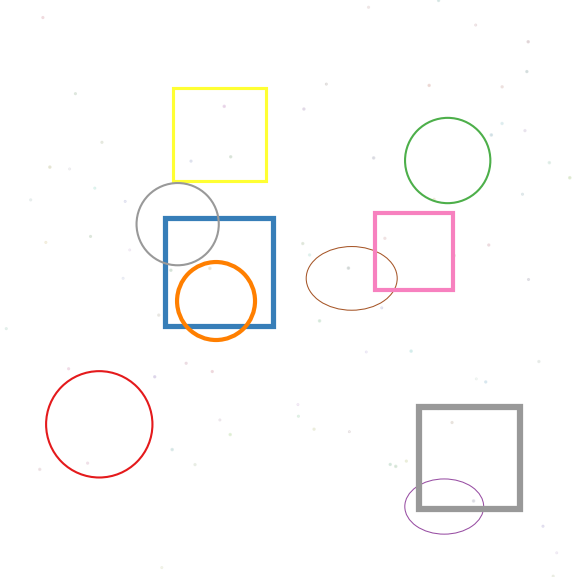[{"shape": "circle", "thickness": 1, "radius": 0.46, "center": [0.172, 0.264]}, {"shape": "square", "thickness": 2.5, "radius": 0.47, "center": [0.379, 0.529]}, {"shape": "circle", "thickness": 1, "radius": 0.37, "center": [0.775, 0.721]}, {"shape": "oval", "thickness": 0.5, "radius": 0.34, "center": [0.769, 0.122]}, {"shape": "circle", "thickness": 2, "radius": 0.34, "center": [0.374, 0.478]}, {"shape": "square", "thickness": 1.5, "radius": 0.4, "center": [0.38, 0.766]}, {"shape": "oval", "thickness": 0.5, "radius": 0.39, "center": [0.609, 0.517]}, {"shape": "square", "thickness": 2, "radius": 0.34, "center": [0.716, 0.564]}, {"shape": "square", "thickness": 3, "radius": 0.44, "center": [0.813, 0.207]}, {"shape": "circle", "thickness": 1, "radius": 0.36, "center": [0.308, 0.611]}]